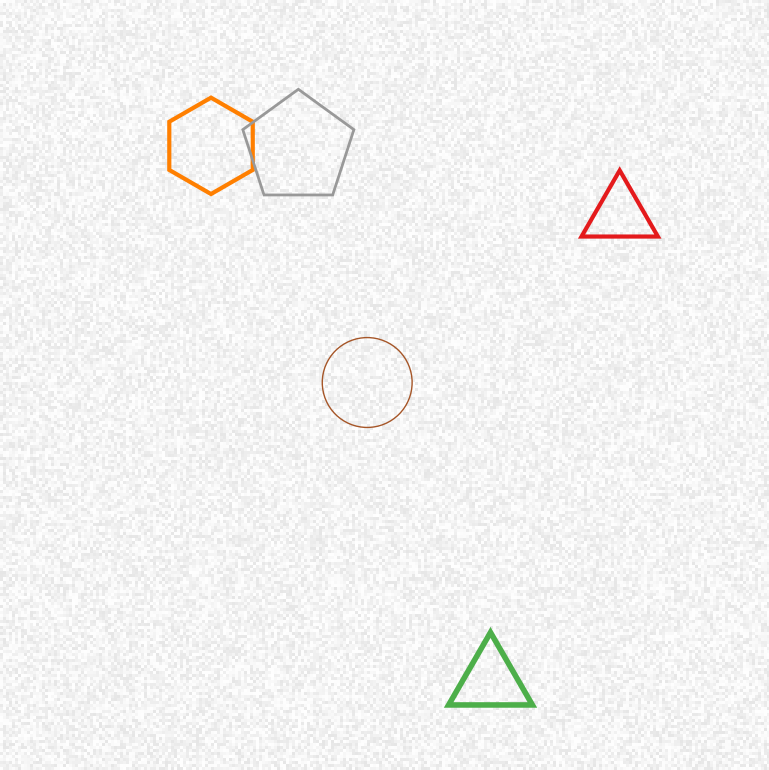[{"shape": "triangle", "thickness": 1.5, "radius": 0.29, "center": [0.805, 0.721]}, {"shape": "triangle", "thickness": 2, "radius": 0.31, "center": [0.637, 0.116]}, {"shape": "hexagon", "thickness": 1.5, "radius": 0.31, "center": [0.274, 0.811]}, {"shape": "circle", "thickness": 0.5, "radius": 0.29, "center": [0.477, 0.503]}, {"shape": "pentagon", "thickness": 1, "radius": 0.38, "center": [0.387, 0.808]}]